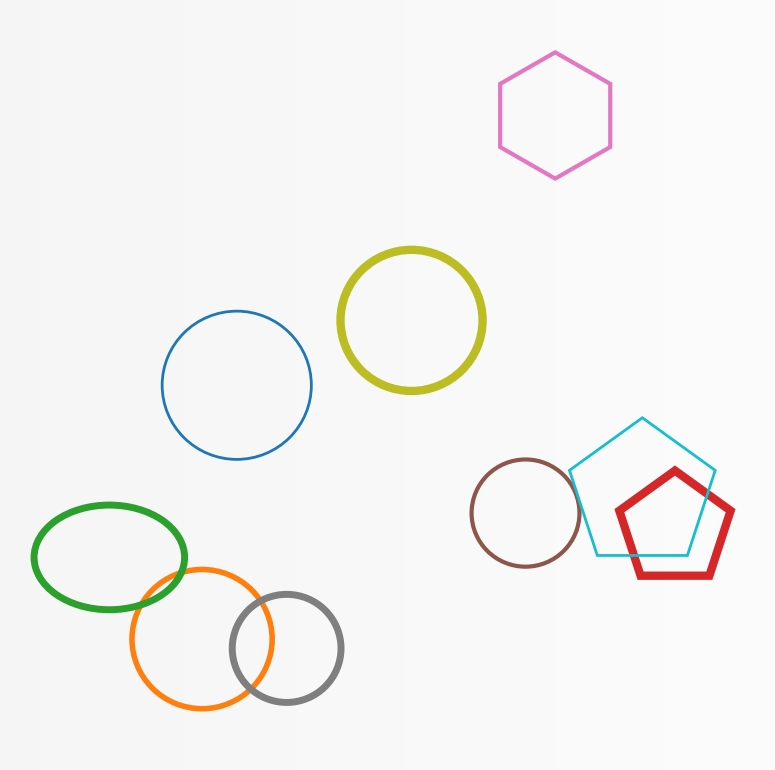[{"shape": "circle", "thickness": 1, "radius": 0.48, "center": [0.305, 0.5]}, {"shape": "circle", "thickness": 2, "radius": 0.45, "center": [0.261, 0.17]}, {"shape": "oval", "thickness": 2.5, "radius": 0.49, "center": [0.141, 0.276]}, {"shape": "pentagon", "thickness": 3, "radius": 0.38, "center": [0.871, 0.313]}, {"shape": "circle", "thickness": 1.5, "radius": 0.35, "center": [0.678, 0.334]}, {"shape": "hexagon", "thickness": 1.5, "radius": 0.41, "center": [0.716, 0.85]}, {"shape": "circle", "thickness": 2.5, "radius": 0.35, "center": [0.37, 0.158]}, {"shape": "circle", "thickness": 3, "radius": 0.46, "center": [0.531, 0.584]}, {"shape": "pentagon", "thickness": 1, "radius": 0.49, "center": [0.829, 0.359]}]